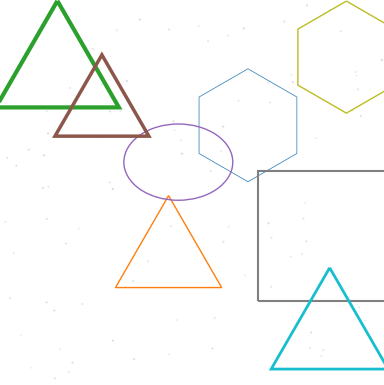[{"shape": "hexagon", "thickness": 0.5, "radius": 0.73, "center": [0.644, 0.675]}, {"shape": "triangle", "thickness": 1, "radius": 0.8, "center": [0.438, 0.333]}, {"shape": "triangle", "thickness": 3, "radius": 0.92, "center": [0.149, 0.813]}, {"shape": "oval", "thickness": 1, "radius": 0.71, "center": [0.463, 0.579]}, {"shape": "triangle", "thickness": 2.5, "radius": 0.7, "center": [0.265, 0.717]}, {"shape": "square", "thickness": 1.5, "radius": 0.84, "center": [0.839, 0.387]}, {"shape": "hexagon", "thickness": 1, "radius": 0.73, "center": [0.9, 0.852]}, {"shape": "triangle", "thickness": 2, "radius": 0.88, "center": [0.856, 0.129]}]